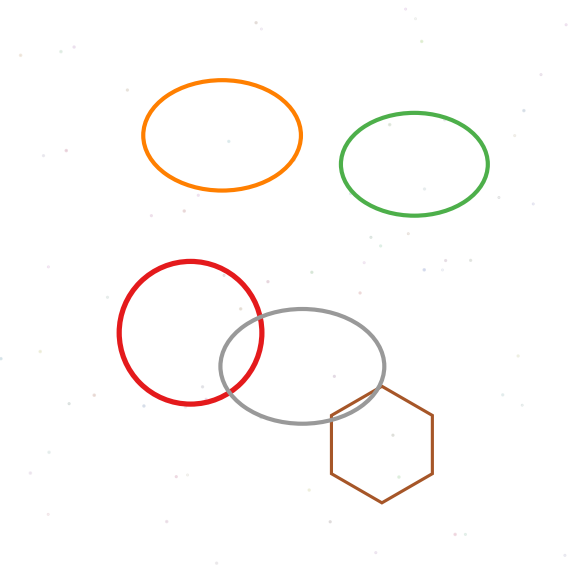[{"shape": "circle", "thickness": 2.5, "radius": 0.62, "center": [0.33, 0.423]}, {"shape": "oval", "thickness": 2, "radius": 0.64, "center": [0.718, 0.715]}, {"shape": "oval", "thickness": 2, "radius": 0.68, "center": [0.385, 0.765]}, {"shape": "hexagon", "thickness": 1.5, "radius": 0.5, "center": [0.661, 0.229]}, {"shape": "oval", "thickness": 2, "radius": 0.71, "center": [0.524, 0.365]}]